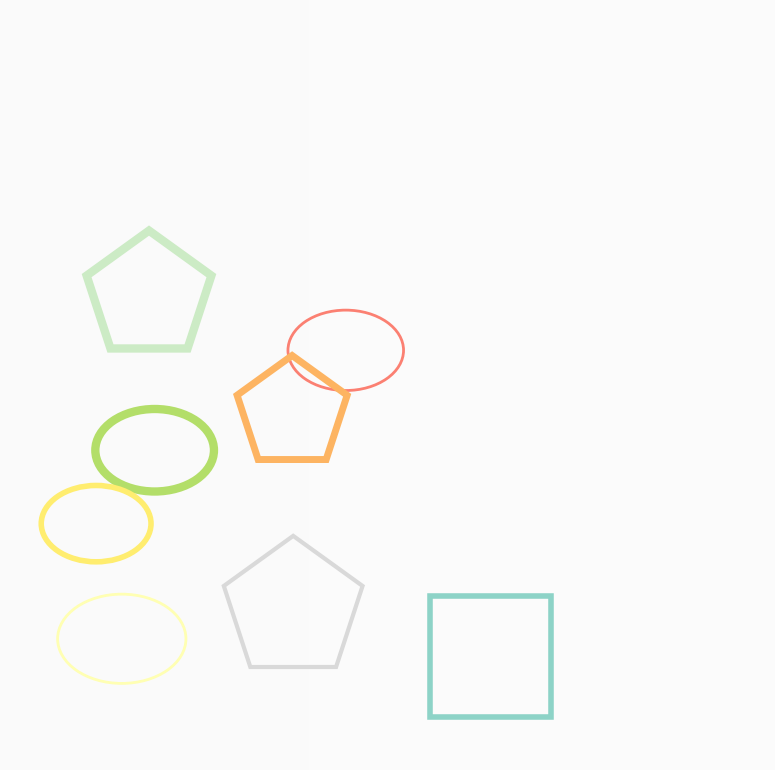[{"shape": "square", "thickness": 2, "radius": 0.39, "center": [0.633, 0.147]}, {"shape": "oval", "thickness": 1, "radius": 0.41, "center": [0.157, 0.17]}, {"shape": "oval", "thickness": 1, "radius": 0.37, "center": [0.446, 0.545]}, {"shape": "pentagon", "thickness": 2.5, "radius": 0.37, "center": [0.377, 0.464]}, {"shape": "oval", "thickness": 3, "radius": 0.38, "center": [0.2, 0.415]}, {"shape": "pentagon", "thickness": 1.5, "radius": 0.47, "center": [0.378, 0.21]}, {"shape": "pentagon", "thickness": 3, "radius": 0.42, "center": [0.192, 0.616]}, {"shape": "oval", "thickness": 2, "radius": 0.35, "center": [0.124, 0.32]}]